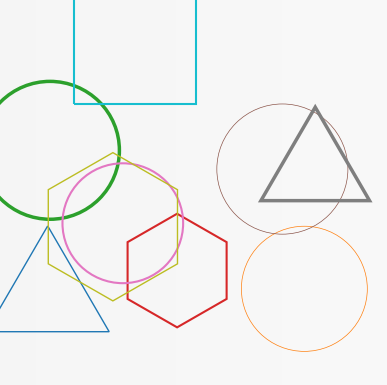[{"shape": "triangle", "thickness": 1, "radius": 0.92, "center": [0.123, 0.23]}, {"shape": "circle", "thickness": 0.5, "radius": 0.81, "center": [0.785, 0.25]}, {"shape": "circle", "thickness": 2.5, "radius": 0.9, "center": [0.129, 0.61]}, {"shape": "hexagon", "thickness": 1.5, "radius": 0.74, "center": [0.457, 0.297]}, {"shape": "circle", "thickness": 0.5, "radius": 0.85, "center": [0.729, 0.561]}, {"shape": "circle", "thickness": 1.5, "radius": 0.78, "center": [0.317, 0.42]}, {"shape": "triangle", "thickness": 2.5, "radius": 0.81, "center": [0.814, 0.56]}, {"shape": "hexagon", "thickness": 1, "radius": 0.96, "center": [0.291, 0.411]}, {"shape": "square", "thickness": 1.5, "radius": 0.79, "center": [0.348, 0.888]}]